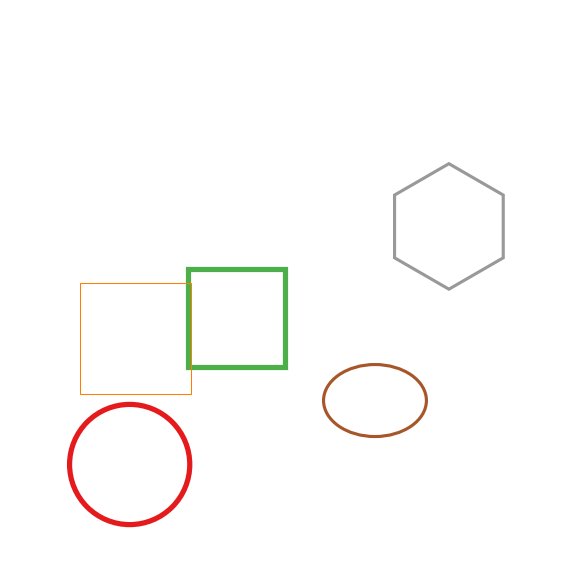[{"shape": "circle", "thickness": 2.5, "radius": 0.52, "center": [0.225, 0.195]}, {"shape": "square", "thickness": 2.5, "radius": 0.42, "center": [0.41, 0.448]}, {"shape": "square", "thickness": 0.5, "radius": 0.48, "center": [0.235, 0.414]}, {"shape": "oval", "thickness": 1.5, "radius": 0.45, "center": [0.649, 0.306]}, {"shape": "hexagon", "thickness": 1.5, "radius": 0.54, "center": [0.777, 0.607]}]